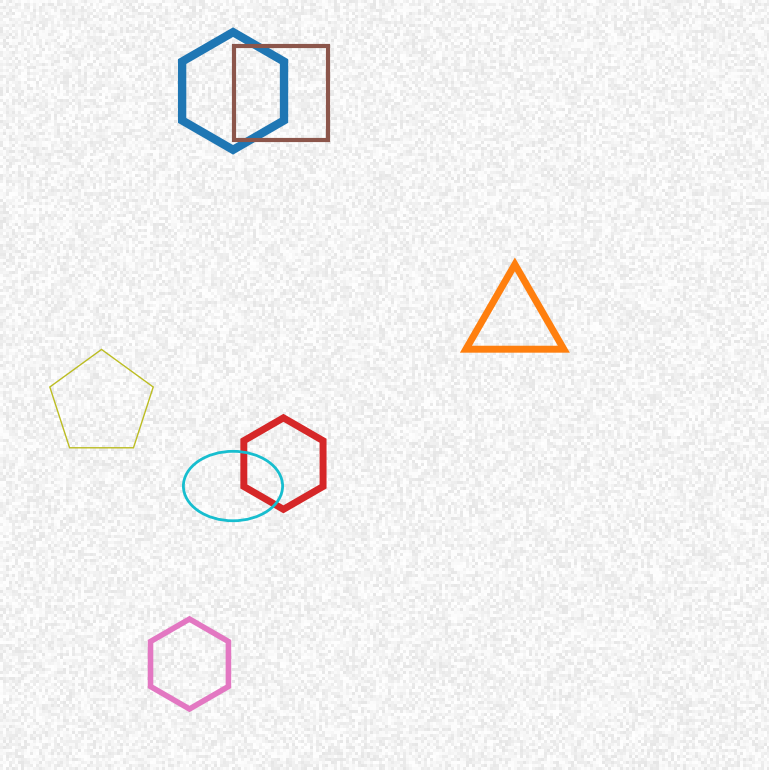[{"shape": "hexagon", "thickness": 3, "radius": 0.38, "center": [0.303, 0.882]}, {"shape": "triangle", "thickness": 2.5, "radius": 0.37, "center": [0.669, 0.583]}, {"shape": "hexagon", "thickness": 2.5, "radius": 0.3, "center": [0.368, 0.398]}, {"shape": "square", "thickness": 1.5, "radius": 0.3, "center": [0.365, 0.879]}, {"shape": "hexagon", "thickness": 2, "radius": 0.29, "center": [0.246, 0.138]}, {"shape": "pentagon", "thickness": 0.5, "radius": 0.35, "center": [0.132, 0.476]}, {"shape": "oval", "thickness": 1, "radius": 0.32, "center": [0.303, 0.369]}]